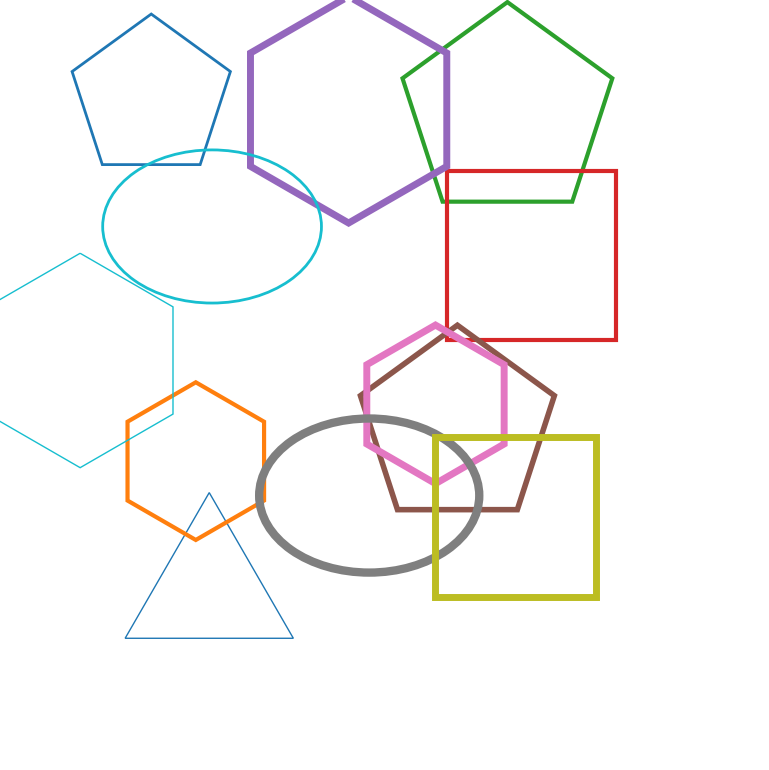[{"shape": "triangle", "thickness": 0.5, "radius": 0.63, "center": [0.272, 0.234]}, {"shape": "pentagon", "thickness": 1, "radius": 0.54, "center": [0.196, 0.874]}, {"shape": "hexagon", "thickness": 1.5, "radius": 0.51, "center": [0.254, 0.401]}, {"shape": "pentagon", "thickness": 1.5, "radius": 0.72, "center": [0.659, 0.854]}, {"shape": "square", "thickness": 1.5, "radius": 0.55, "center": [0.69, 0.668]}, {"shape": "hexagon", "thickness": 2.5, "radius": 0.74, "center": [0.453, 0.858]}, {"shape": "pentagon", "thickness": 2, "radius": 0.66, "center": [0.594, 0.445]}, {"shape": "hexagon", "thickness": 2.5, "radius": 0.51, "center": [0.566, 0.475]}, {"shape": "oval", "thickness": 3, "radius": 0.71, "center": [0.48, 0.356]}, {"shape": "square", "thickness": 2.5, "radius": 0.52, "center": [0.669, 0.328]}, {"shape": "hexagon", "thickness": 0.5, "radius": 0.7, "center": [0.104, 0.532]}, {"shape": "oval", "thickness": 1, "radius": 0.71, "center": [0.275, 0.706]}]